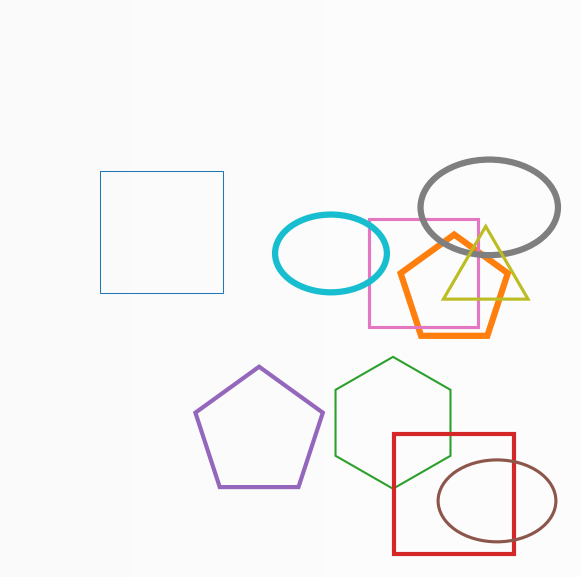[{"shape": "square", "thickness": 0.5, "radius": 0.53, "center": [0.279, 0.597]}, {"shape": "pentagon", "thickness": 3, "radius": 0.48, "center": [0.781, 0.496]}, {"shape": "hexagon", "thickness": 1, "radius": 0.57, "center": [0.676, 0.267]}, {"shape": "square", "thickness": 2, "radius": 0.52, "center": [0.781, 0.144]}, {"shape": "pentagon", "thickness": 2, "radius": 0.58, "center": [0.446, 0.249]}, {"shape": "oval", "thickness": 1.5, "radius": 0.51, "center": [0.855, 0.132]}, {"shape": "square", "thickness": 1.5, "radius": 0.47, "center": [0.729, 0.526]}, {"shape": "oval", "thickness": 3, "radius": 0.59, "center": [0.842, 0.64]}, {"shape": "triangle", "thickness": 1.5, "radius": 0.42, "center": [0.836, 0.523]}, {"shape": "oval", "thickness": 3, "radius": 0.48, "center": [0.569, 0.56]}]